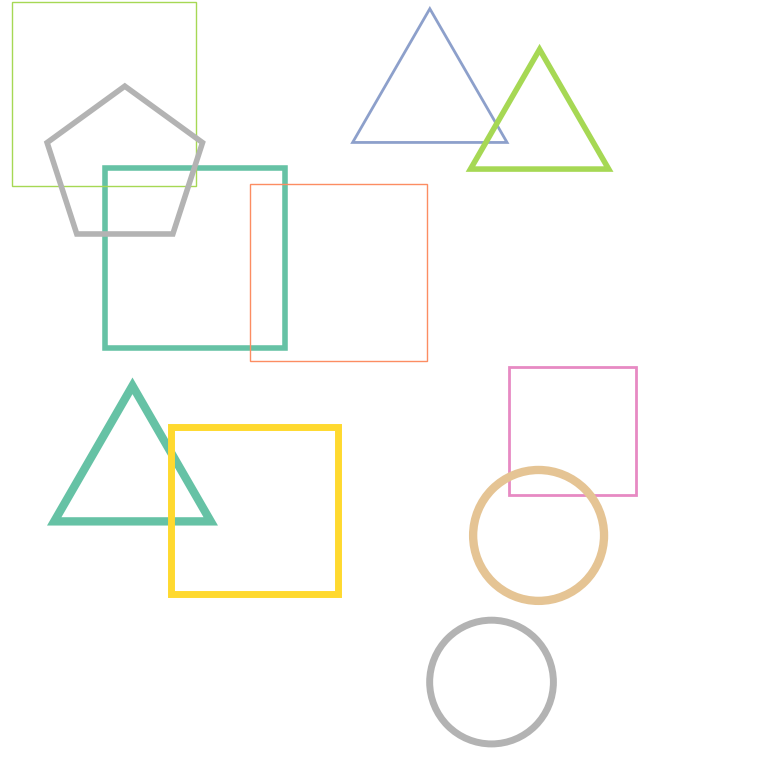[{"shape": "square", "thickness": 2, "radius": 0.59, "center": [0.253, 0.665]}, {"shape": "triangle", "thickness": 3, "radius": 0.59, "center": [0.172, 0.382]}, {"shape": "square", "thickness": 0.5, "radius": 0.57, "center": [0.44, 0.646]}, {"shape": "triangle", "thickness": 1, "radius": 0.58, "center": [0.558, 0.873]}, {"shape": "square", "thickness": 1, "radius": 0.42, "center": [0.744, 0.44]}, {"shape": "square", "thickness": 0.5, "radius": 0.6, "center": [0.135, 0.878]}, {"shape": "triangle", "thickness": 2, "radius": 0.52, "center": [0.701, 0.832]}, {"shape": "square", "thickness": 2.5, "radius": 0.54, "center": [0.33, 0.337]}, {"shape": "circle", "thickness": 3, "radius": 0.43, "center": [0.699, 0.305]}, {"shape": "circle", "thickness": 2.5, "radius": 0.4, "center": [0.638, 0.114]}, {"shape": "pentagon", "thickness": 2, "radius": 0.53, "center": [0.162, 0.782]}]